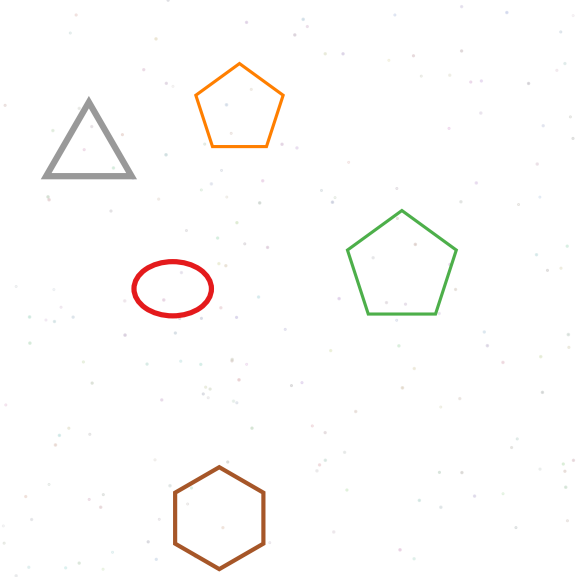[{"shape": "oval", "thickness": 2.5, "radius": 0.34, "center": [0.299, 0.499]}, {"shape": "pentagon", "thickness": 1.5, "radius": 0.5, "center": [0.696, 0.535]}, {"shape": "pentagon", "thickness": 1.5, "radius": 0.4, "center": [0.415, 0.81]}, {"shape": "hexagon", "thickness": 2, "radius": 0.44, "center": [0.38, 0.102]}, {"shape": "triangle", "thickness": 3, "radius": 0.43, "center": [0.154, 0.737]}]